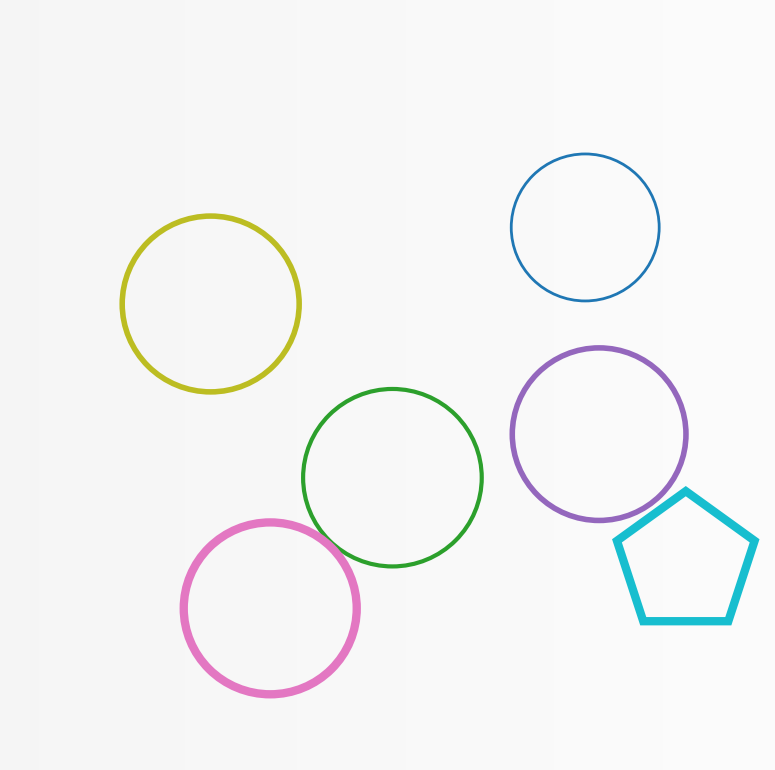[{"shape": "circle", "thickness": 1, "radius": 0.48, "center": [0.755, 0.705]}, {"shape": "circle", "thickness": 1.5, "radius": 0.58, "center": [0.506, 0.38]}, {"shape": "circle", "thickness": 2, "radius": 0.56, "center": [0.773, 0.436]}, {"shape": "circle", "thickness": 3, "radius": 0.56, "center": [0.349, 0.21]}, {"shape": "circle", "thickness": 2, "radius": 0.57, "center": [0.272, 0.605]}, {"shape": "pentagon", "thickness": 3, "radius": 0.47, "center": [0.885, 0.269]}]